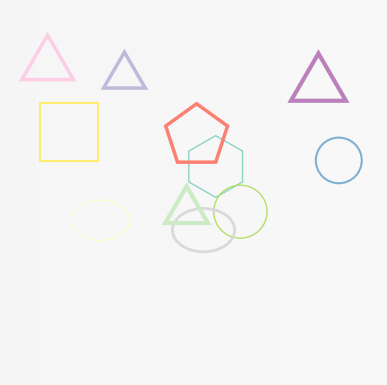[{"shape": "hexagon", "thickness": 1, "radius": 0.4, "center": [0.557, 0.568]}, {"shape": "oval", "thickness": 0.5, "radius": 0.37, "center": [0.259, 0.428]}, {"shape": "triangle", "thickness": 2.5, "radius": 0.31, "center": [0.321, 0.802]}, {"shape": "pentagon", "thickness": 2.5, "radius": 0.42, "center": [0.507, 0.647]}, {"shape": "circle", "thickness": 1.5, "radius": 0.3, "center": [0.874, 0.583]}, {"shape": "circle", "thickness": 1, "radius": 0.34, "center": [0.62, 0.45]}, {"shape": "triangle", "thickness": 2.5, "radius": 0.38, "center": [0.123, 0.832]}, {"shape": "oval", "thickness": 2, "radius": 0.4, "center": [0.525, 0.402]}, {"shape": "triangle", "thickness": 3, "radius": 0.41, "center": [0.822, 0.779]}, {"shape": "triangle", "thickness": 3, "radius": 0.32, "center": [0.482, 0.452]}, {"shape": "square", "thickness": 1.5, "radius": 0.37, "center": [0.179, 0.657]}]